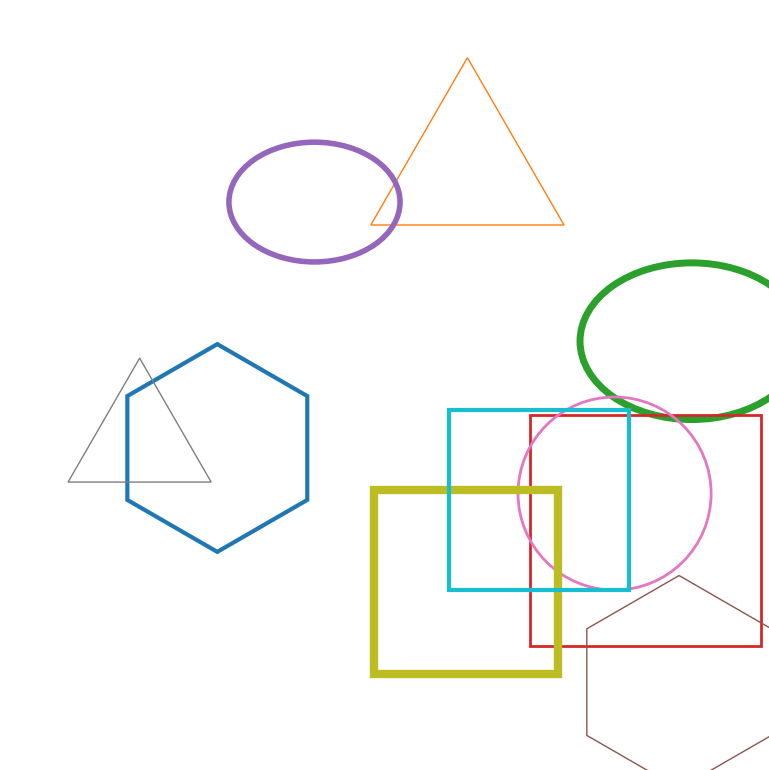[{"shape": "hexagon", "thickness": 1.5, "radius": 0.67, "center": [0.282, 0.418]}, {"shape": "triangle", "thickness": 0.5, "radius": 0.72, "center": [0.607, 0.78]}, {"shape": "oval", "thickness": 2.5, "radius": 0.73, "center": [0.899, 0.557]}, {"shape": "square", "thickness": 1, "radius": 0.75, "center": [0.838, 0.31]}, {"shape": "oval", "thickness": 2, "radius": 0.56, "center": [0.408, 0.738]}, {"shape": "hexagon", "thickness": 0.5, "radius": 0.69, "center": [0.882, 0.114]}, {"shape": "circle", "thickness": 1, "radius": 0.63, "center": [0.798, 0.359]}, {"shape": "triangle", "thickness": 0.5, "radius": 0.54, "center": [0.181, 0.428]}, {"shape": "square", "thickness": 3, "radius": 0.6, "center": [0.605, 0.244]}, {"shape": "square", "thickness": 1.5, "radius": 0.59, "center": [0.7, 0.351]}]